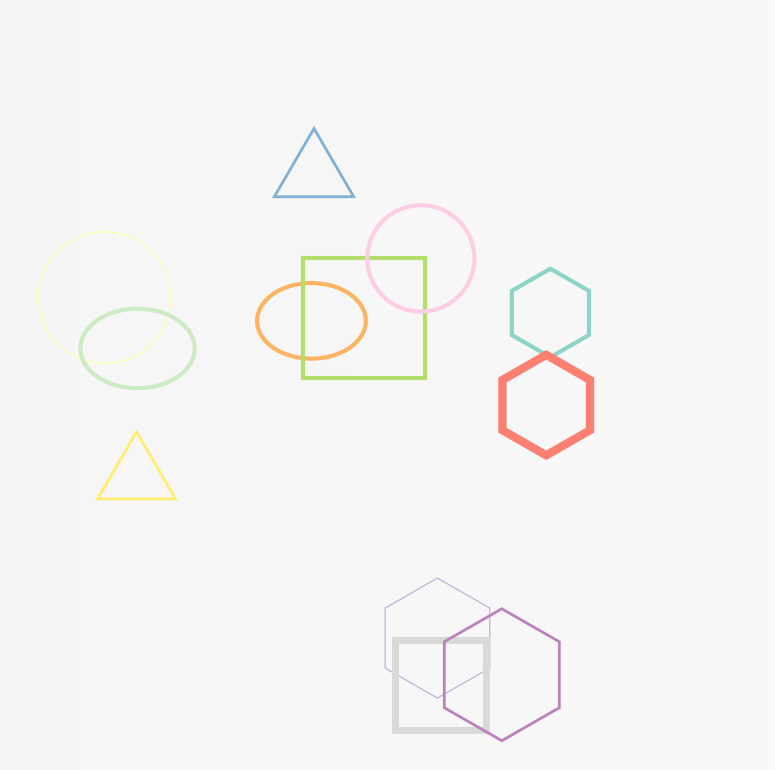[{"shape": "hexagon", "thickness": 1.5, "radius": 0.29, "center": [0.71, 0.594]}, {"shape": "circle", "thickness": 0.5, "radius": 0.43, "center": [0.135, 0.614]}, {"shape": "hexagon", "thickness": 0.5, "radius": 0.39, "center": [0.564, 0.171]}, {"shape": "hexagon", "thickness": 3, "radius": 0.33, "center": [0.705, 0.474]}, {"shape": "triangle", "thickness": 1, "radius": 0.3, "center": [0.405, 0.774]}, {"shape": "oval", "thickness": 1.5, "radius": 0.35, "center": [0.402, 0.583]}, {"shape": "square", "thickness": 1.5, "radius": 0.39, "center": [0.47, 0.587]}, {"shape": "circle", "thickness": 1.5, "radius": 0.35, "center": [0.543, 0.664]}, {"shape": "square", "thickness": 2.5, "radius": 0.29, "center": [0.568, 0.11]}, {"shape": "hexagon", "thickness": 1, "radius": 0.43, "center": [0.647, 0.124]}, {"shape": "oval", "thickness": 1.5, "radius": 0.37, "center": [0.177, 0.547]}, {"shape": "triangle", "thickness": 1, "radius": 0.29, "center": [0.176, 0.381]}]